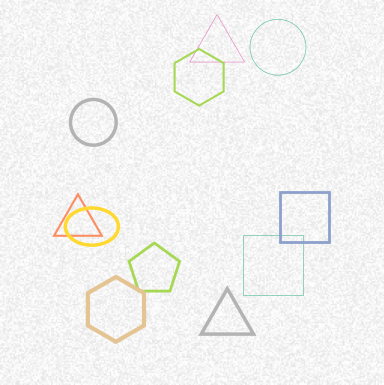[{"shape": "circle", "thickness": 0.5, "radius": 0.36, "center": [0.722, 0.877]}, {"shape": "square", "thickness": 0.5, "radius": 0.39, "center": [0.709, 0.311]}, {"shape": "triangle", "thickness": 1.5, "radius": 0.36, "center": [0.202, 0.424]}, {"shape": "square", "thickness": 2, "radius": 0.32, "center": [0.791, 0.437]}, {"shape": "triangle", "thickness": 0.5, "radius": 0.41, "center": [0.564, 0.88]}, {"shape": "pentagon", "thickness": 2, "radius": 0.35, "center": [0.401, 0.3]}, {"shape": "hexagon", "thickness": 1.5, "radius": 0.37, "center": [0.517, 0.799]}, {"shape": "oval", "thickness": 2.5, "radius": 0.34, "center": [0.239, 0.411]}, {"shape": "hexagon", "thickness": 3, "radius": 0.42, "center": [0.301, 0.197]}, {"shape": "circle", "thickness": 2.5, "radius": 0.3, "center": [0.242, 0.682]}, {"shape": "triangle", "thickness": 2.5, "radius": 0.39, "center": [0.59, 0.171]}]